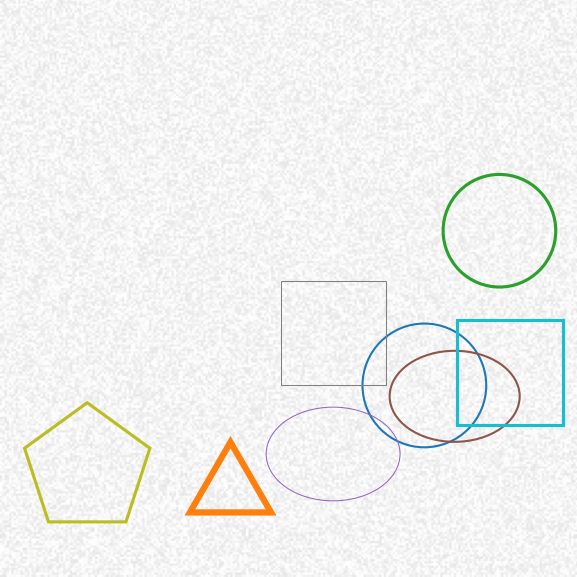[{"shape": "circle", "thickness": 1, "radius": 0.54, "center": [0.735, 0.332]}, {"shape": "triangle", "thickness": 3, "radius": 0.41, "center": [0.399, 0.152]}, {"shape": "circle", "thickness": 1.5, "radius": 0.49, "center": [0.865, 0.6]}, {"shape": "oval", "thickness": 0.5, "radius": 0.58, "center": [0.577, 0.213]}, {"shape": "oval", "thickness": 1, "radius": 0.56, "center": [0.787, 0.313]}, {"shape": "square", "thickness": 0.5, "radius": 0.45, "center": [0.577, 0.422]}, {"shape": "pentagon", "thickness": 1.5, "radius": 0.57, "center": [0.151, 0.188]}, {"shape": "square", "thickness": 1.5, "radius": 0.46, "center": [0.883, 0.354]}]